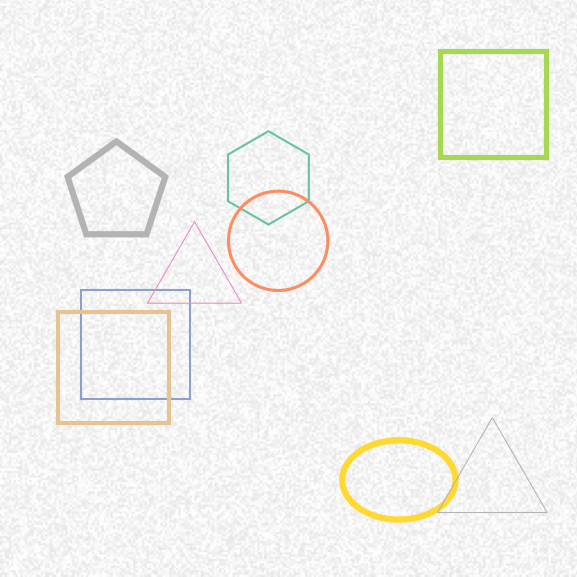[{"shape": "hexagon", "thickness": 1, "radius": 0.4, "center": [0.465, 0.691]}, {"shape": "circle", "thickness": 1.5, "radius": 0.43, "center": [0.482, 0.582]}, {"shape": "square", "thickness": 1, "radius": 0.47, "center": [0.234, 0.402]}, {"shape": "triangle", "thickness": 0.5, "radius": 0.47, "center": [0.337, 0.521]}, {"shape": "square", "thickness": 2.5, "radius": 0.46, "center": [0.853, 0.82]}, {"shape": "oval", "thickness": 3, "radius": 0.49, "center": [0.691, 0.168]}, {"shape": "square", "thickness": 2, "radius": 0.48, "center": [0.197, 0.363]}, {"shape": "pentagon", "thickness": 3, "radius": 0.44, "center": [0.202, 0.665]}, {"shape": "triangle", "thickness": 0.5, "radius": 0.55, "center": [0.853, 0.166]}]